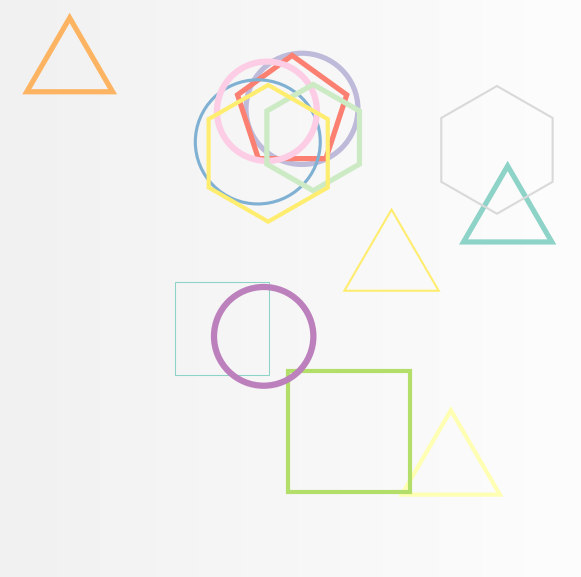[{"shape": "triangle", "thickness": 2.5, "radius": 0.44, "center": [0.873, 0.624]}, {"shape": "square", "thickness": 0.5, "radius": 0.4, "center": [0.382, 0.43]}, {"shape": "triangle", "thickness": 2, "radius": 0.49, "center": [0.776, 0.191]}, {"shape": "circle", "thickness": 2.5, "radius": 0.48, "center": [0.52, 0.811]}, {"shape": "pentagon", "thickness": 2.5, "radius": 0.49, "center": [0.503, 0.804]}, {"shape": "circle", "thickness": 1.5, "radius": 0.54, "center": [0.444, 0.753]}, {"shape": "triangle", "thickness": 2.5, "radius": 0.43, "center": [0.12, 0.883]}, {"shape": "square", "thickness": 2, "radius": 0.52, "center": [0.601, 0.252]}, {"shape": "circle", "thickness": 3, "radius": 0.43, "center": [0.459, 0.806]}, {"shape": "hexagon", "thickness": 1, "radius": 0.55, "center": [0.855, 0.74]}, {"shape": "circle", "thickness": 3, "radius": 0.43, "center": [0.454, 0.417]}, {"shape": "hexagon", "thickness": 2.5, "radius": 0.46, "center": [0.539, 0.761]}, {"shape": "hexagon", "thickness": 2, "radius": 0.59, "center": [0.461, 0.734]}, {"shape": "triangle", "thickness": 1, "radius": 0.47, "center": [0.674, 0.543]}]